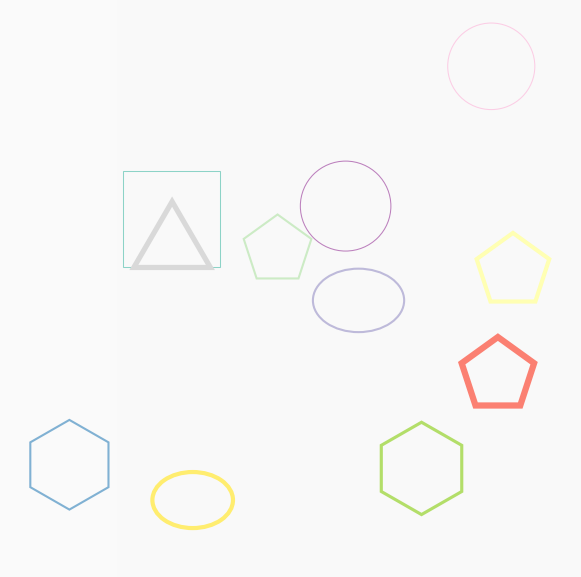[{"shape": "square", "thickness": 0.5, "radius": 0.42, "center": [0.296, 0.62]}, {"shape": "pentagon", "thickness": 2, "radius": 0.33, "center": [0.882, 0.53]}, {"shape": "oval", "thickness": 1, "radius": 0.39, "center": [0.617, 0.479]}, {"shape": "pentagon", "thickness": 3, "radius": 0.33, "center": [0.857, 0.35]}, {"shape": "hexagon", "thickness": 1, "radius": 0.39, "center": [0.119, 0.194]}, {"shape": "hexagon", "thickness": 1.5, "radius": 0.4, "center": [0.725, 0.188]}, {"shape": "circle", "thickness": 0.5, "radius": 0.37, "center": [0.845, 0.884]}, {"shape": "triangle", "thickness": 2.5, "radius": 0.38, "center": [0.296, 0.574]}, {"shape": "circle", "thickness": 0.5, "radius": 0.39, "center": [0.595, 0.642]}, {"shape": "pentagon", "thickness": 1, "radius": 0.31, "center": [0.478, 0.566]}, {"shape": "oval", "thickness": 2, "radius": 0.35, "center": [0.332, 0.133]}]